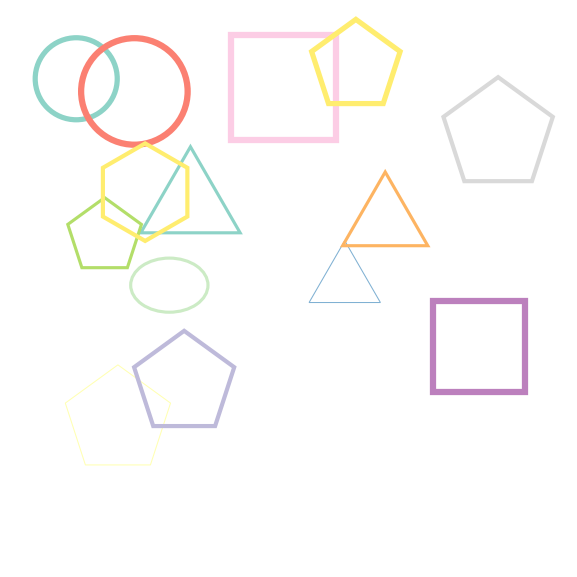[{"shape": "circle", "thickness": 2.5, "radius": 0.36, "center": [0.132, 0.863]}, {"shape": "triangle", "thickness": 1.5, "radius": 0.5, "center": [0.33, 0.646]}, {"shape": "pentagon", "thickness": 0.5, "radius": 0.48, "center": [0.204, 0.272]}, {"shape": "pentagon", "thickness": 2, "radius": 0.46, "center": [0.319, 0.335]}, {"shape": "circle", "thickness": 3, "radius": 0.46, "center": [0.233, 0.841]}, {"shape": "triangle", "thickness": 0.5, "radius": 0.36, "center": [0.597, 0.511]}, {"shape": "triangle", "thickness": 1.5, "radius": 0.43, "center": [0.667, 0.616]}, {"shape": "pentagon", "thickness": 1.5, "radius": 0.34, "center": [0.181, 0.59]}, {"shape": "square", "thickness": 3, "radius": 0.45, "center": [0.491, 0.848]}, {"shape": "pentagon", "thickness": 2, "radius": 0.5, "center": [0.863, 0.766]}, {"shape": "square", "thickness": 3, "radius": 0.39, "center": [0.829, 0.399]}, {"shape": "oval", "thickness": 1.5, "radius": 0.33, "center": [0.293, 0.505]}, {"shape": "pentagon", "thickness": 2.5, "radius": 0.4, "center": [0.616, 0.885]}, {"shape": "hexagon", "thickness": 2, "radius": 0.42, "center": [0.251, 0.666]}]